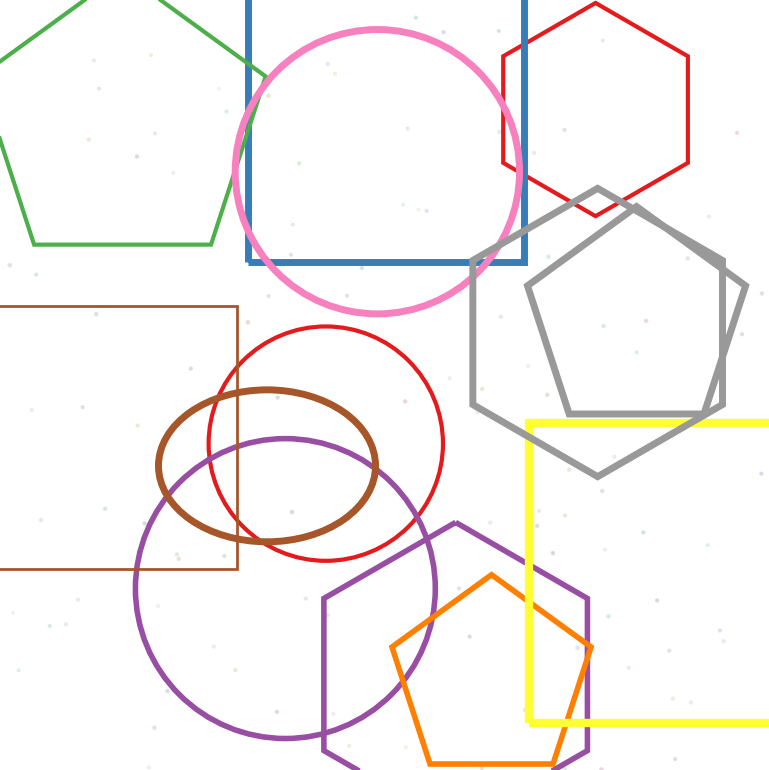[{"shape": "hexagon", "thickness": 1.5, "radius": 0.69, "center": [0.773, 0.858]}, {"shape": "circle", "thickness": 1.5, "radius": 0.76, "center": [0.423, 0.424]}, {"shape": "square", "thickness": 2.5, "radius": 0.89, "center": [0.501, 0.838]}, {"shape": "pentagon", "thickness": 1.5, "radius": 0.98, "center": [0.159, 0.84]}, {"shape": "hexagon", "thickness": 2, "radius": 0.99, "center": [0.592, 0.124]}, {"shape": "circle", "thickness": 2, "radius": 0.97, "center": [0.371, 0.236]}, {"shape": "pentagon", "thickness": 2, "radius": 0.68, "center": [0.638, 0.118]}, {"shape": "square", "thickness": 3, "radius": 0.97, "center": [0.881, 0.256]}, {"shape": "oval", "thickness": 2.5, "radius": 0.7, "center": [0.347, 0.395]}, {"shape": "square", "thickness": 1, "radius": 0.85, "center": [0.137, 0.432]}, {"shape": "circle", "thickness": 2.5, "radius": 0.92, "center": [0.49, 0.777]}, {"shape": "pentagon", "thickness": 2.5, "radius": 0.74, "center": [0.827, 0.583]}, {"shape": "hexagon", "thickness": 2.5, "radius": 0.94, "center": [0.776, 0.568]}]